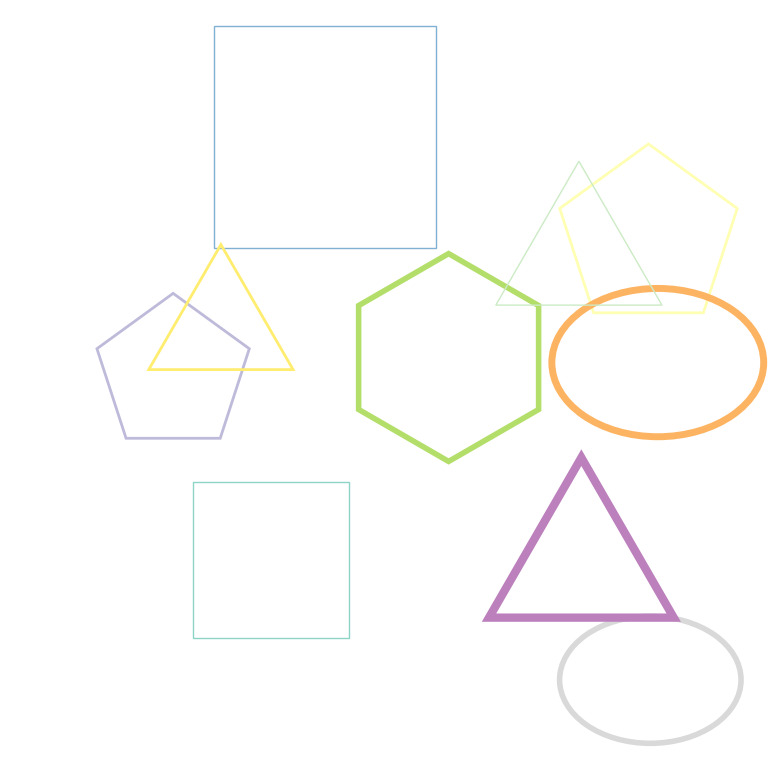[{"shape": "square", "thickness": 0.5, "radius": 0.51, "center": [0.352, 0.273]}, {"shape": "pentagon", "thickness": 1, "radius": 0.61, "center": [0.842, 0.692]}, {"shape": "pentagon", "thickness": 1, "radius": 0.52, "center": [0.225, 0.515]}, {"shape": "square", "thickness": 0.5, "radius": 0.72, "center": [0.422, 0.822]}, {"shape": "oval", "thickness": 2.5, "radius": 0.69, "center": [0.854, 0.529]}, {"shape": "hexagon", "thickness": 2, "radius": 0.67, "center": [0.583, 0.536]}, {"shape": "oval", "thickness": 2, "radius": 0.59, "center": [0.845, 0.117]}, {"shape": "triangle", "thickness": 3, "radius": 0.69, "center": [0.755, 0.267]}, {"shape": "triangle", "thickness": 0.5, "radius": 0.62, "center": [0.752, 0.666]}, {"shape": "triangle", "thickness": 1, "radius": 0.54, "center": [0.287, 0.574]}]